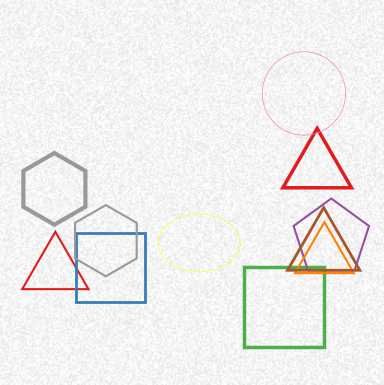[{"shape": "triangle", "thickness": 1.5, "radius": 0.5, "center": [0.144, 0.299]}, {"shape": "triangle", "thickness": 2.5, "radius": 0.51, "center": [0.824, 0.564]}, {"shape": "square", "thickness": 2, "radius": 0.45, "center": [0.288, 0.305]}, {"shape": "square", "thickness": 2.5, "radius": 0.52, "center": [0.738, 0.203]}, {"shape": "pentagon", "thickness": 1.5, "radius": 0.52, "center": [0.861, 0.381]}, {"shape": "triangle", "thickness": 1.5, "radius": 0.44, "center": [0.843, 0.335]}, {"shape": "oval", "thickness": 0.5, "radius": 0.53, "center": [0.517, 0.369]}, {"shape": "triangle", "thickness": 2, "radius": 0.54, "center": [0.841, 0.352]}, {"shape": "circle", "thickness": 0.5, "radius": 0.54, "center": [0.789, 0.757]}, {"shape": "hexagon", "thickness": 3, "radius": 0.47, "center": [0.141, 0.509]}, {"shape": "hexagon", "thickness": 1.5, "radius": 0.46, "center": [0.275, 0.375]}]